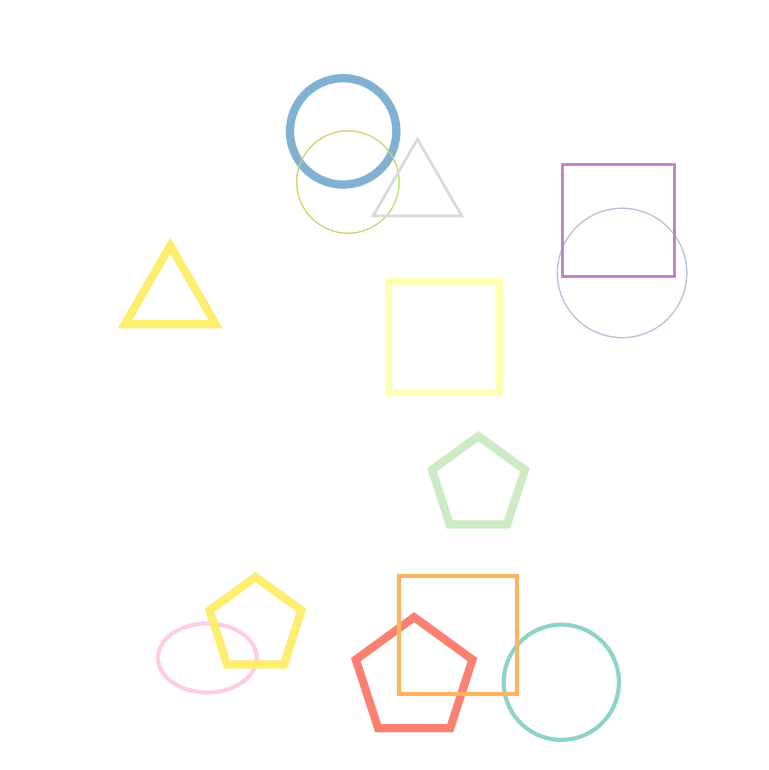[{"shape": "circle", "thickness": 1.5, "radius": 0.37, "center": [0.729, 0.114]}, {"shape": "square", "thickness": 2.5, "radius": 0.36, "center": [0.575, 0.563]}, {"shape": "circle", "thickness": 0.5, "radius": 0.42, "center": [0.808, 0.645]}, {"shape": "pentagon", "thickness": 3, "radius": 0.4, "center": [0.538, 0.119]}, {"shape": "circle", "thickness": 3, "radius": 0.35, "center": [0.446, 0.829]}, {"shape": "square", "thickness": 1.5, "radius": 0.38, "center": [0.595, 0.175]}, {"shape": "circle", "thickness": 0.5, "radius": 0.33, "center": [0.452, 0.764]}, {"shape": "oval", "thickness": 1.5, "radius": 0.32, "center": [0.269, 0.146]}, {"shape": "triangle", "thickness": 1, "radius": 0.33, "center": [0.542, 0.753]}, {"shape": "square", "thickness": 1, "radius": 0.36, "center": [0.803, 0.714]}, {"shape": "pentagon", "thickness": 3, "radius": 0.32, "center": [0.621, 0.37]}, {"shape": "triangle", "thickness": 3, "radius": 0.34, "center": [0.221, 0.613]}, {"shape": "pentagon", "thickness": 3, "radius": 0.31, "center": [0.332, 0.188]}]